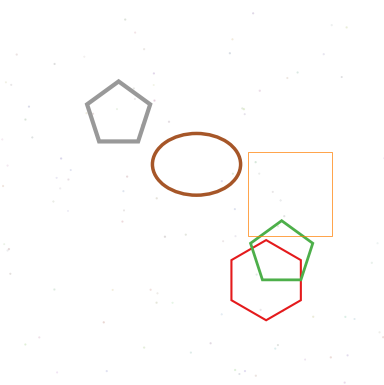[{"shape": "hexagon", "thickness": 1.5, "radius": 0.52, "center": [0.691, 0.272]}, {"shape": "pentagon", "thickness": 2, "radius": 0.42, "center": [0.732, 0.342]}, {"shape": "square", "thickness": 0.5, "radius": 0.55, "center": [0.753, 0.497]}, {"shape": "oval", "thickness": 2.5, "radius": 0.57, "center": [0.51, 0.573]}, {"shape": "pentagon", "thickness": 3, "radius": 0.43, "center": [0.308, 0.702]}]